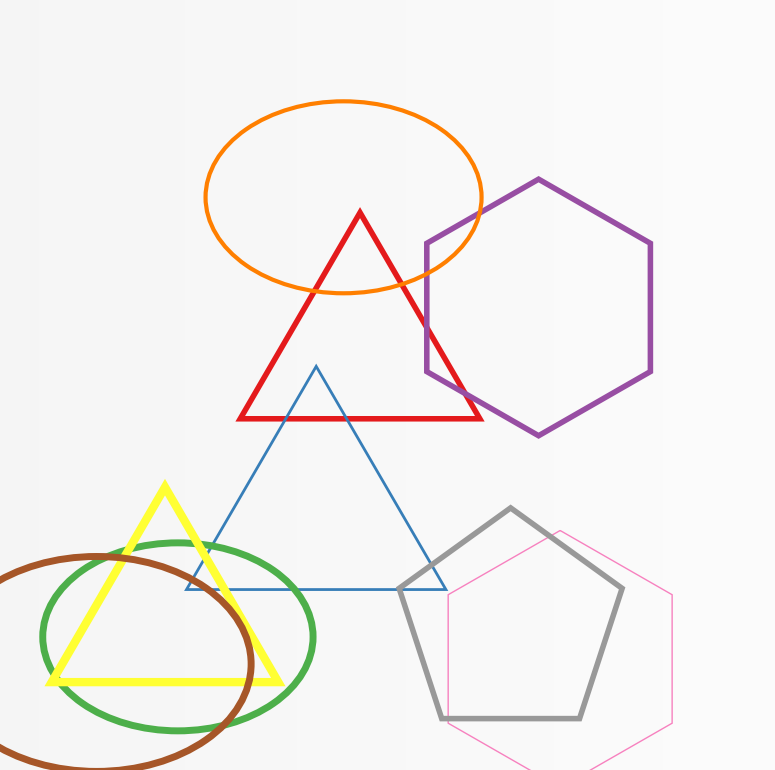[{"shape": "triangle", "thickness": 2, "radius": 0.89, "center": [0.465, 0.545]}, {"shape": "triangle", "thickness": 1, "radius": 0.97, "center": [0.408, 0.331]}, {"shape": "oval", "thickness": 2.5, "radius": 0.87, "center": [0.23, 0.173]}, {"shape": "hexagon", "thickness": 2, "radius": 0.83, "center": [0.695, 0.601]}, {"shape": "oval", "thickness": 1.5, "radius": 0.89, "center": [0.443, 0.744]}, {"shape": "triangle", "thickness": 3, "radius": 0.84, "center": [0.213, 0.199]}, {"shape": "oval", "thickness": 2.5, "radius": 1.0, "center": [0.125, 0.138]}, {"shape": "hexagon", "thickness": 0.5, "radius": 0.83, "center": [0.723, 0.144]}, {"shape": "pentagon", "thickness": 2, "radius": 0.76, "center": [0.659, 0.189]}]